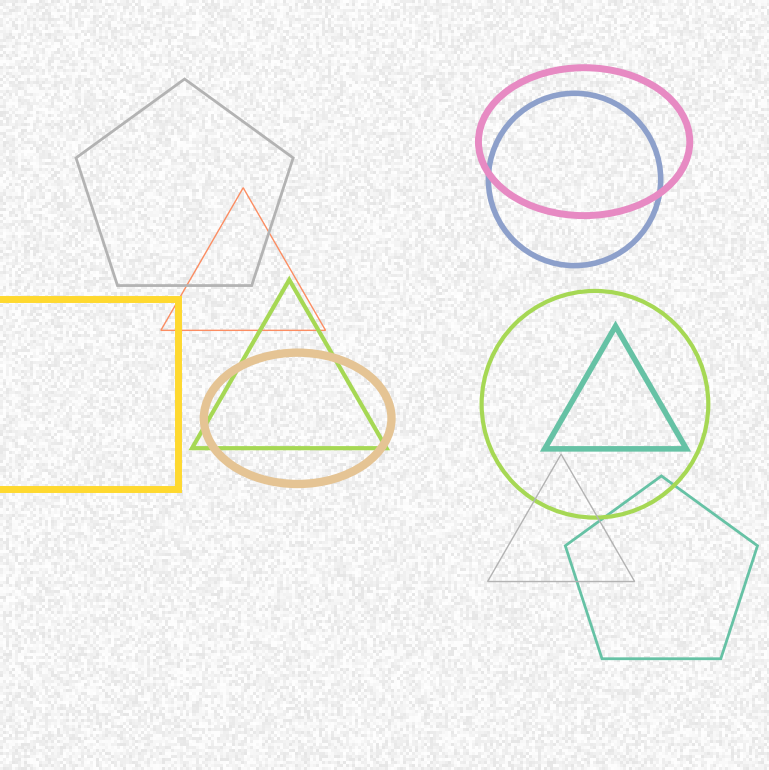[{"shape": "pentagon", "thickness": 1, "radius": 0.66, "center": [0.859, 0.251]}, {"shape": "triangle", "thickness": 2, "radius": 0.53, "center": [0.799, 0.47]}, {"shape": "triangle", "thickness": 0.5, "radius": 0.62, "center": [0.316, 0.633]}, {"shape": "circle", "thickness": 2, "radius": 0.56, "center": [0.746, 0.767]}, {"shape": "oval", "thickness": 2.5, "radius": 0.69, "center": [0.759, 0.816]}, {"shape": "circle", "thickness": 1.5, "radius": 0.74, "center": [0.773, 0.475]}, {"shape": "triangle", "thickness": 1.5, "radius": 0.73, "center": [0.376, 0.491]}, {"shape": "square", "thickness": 2.5, "radius": 0.62, "center": [0.109, 0.488]}, {"shape": "oval", "thickness": 3, "radius": 0.61, "center": [0.387, 0.457]}, {"shape": "pentagon", "thickness": 1, "radius": 0.74, "center": [0.24, 0.749]}, {"shape": "triangle", "thickness": 0.5, "radius": 0.55, "center": [0.729, 0.3]}]